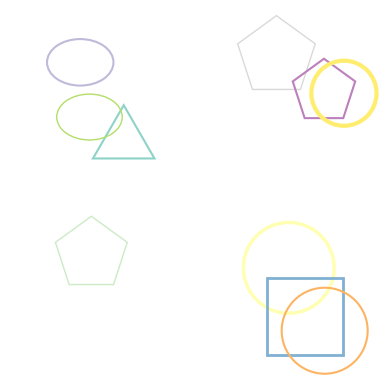[{"shape": "triangle", "thickness": 1.5, "radius": 0.46, "center": [0.321, 0.635]}, {"shape": "circle", "thickness": 2.5, "radius": 0.59, "center": [0.75, 0.304]}, {"shape": "oval", "thickness": 1.5, "radius": 0.43, "center": [0.208, 0.838]}, {"shape": "square", "thickness": 2, "radius": 0.5, "center": [0.793, 0.178]}, {"shape": "circle", "thickness": 1.5, "radius": 0.56, "center": [0.843, 0.141]}, {"shape": "oval", "thickness": 1, "radius": 0.43, "center": [0.232, 0.696]}, {"shape": "pentagon", "thickness": 1, "radius": 0.53, "center": [0.718, 0.853]}, {"shape": "pentagon", "thickness": 1.5, "radius": 0.43, "center": [0.841, 0.762]}, {"shape": "pentagon", "thickness": 1, "radius": 0.49, "center": [0.237, 0.34]}, {"shape": "circle", "thickness": 3, "radius": 0.42, "center": [0.893, 0.758]}]